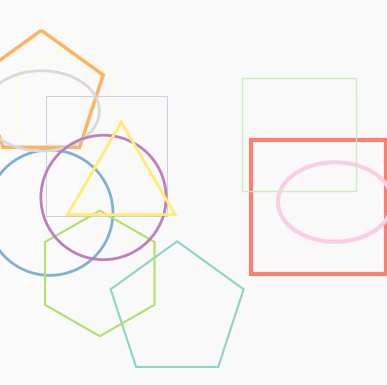[{"shape": "pentagon", "thickness": 1.5, "radius": 0.9, "center": [0.457, 0.193]}, {"shape": "hexagon", "thickness": 0.5, "radius": 0.74, "center": [0.17, 0.73]}, {"shape": "square", "thickness": 0.5, "radius": 0.78, "center": [0.275, 0.594]}, {"shape": "square", "thickness": 3, "radius": 0.87, "center": [0.823, 0.461]}, {"shape": "circle", "thickness": 2, "radius": 0.81, "center": [0.129, 0.448]}, {"shape": "pentagon", "thickness": 2.5, "radius": 0.84, "center": [0.107, 0.753]}, {"shape": "hexagon", "thickness": 1.5, "radius": 0.82, "center": [0.257, 0.29]}, {"shape": "oval", "thickness": 3, "radius": 0.74, "center": [0.865, 0.475]}, {"shape": "oval", "thickness": 2, "radius": 0.74, "center": [0.107, 0.712]}, {"shape": "circle", "thickness": 2, "radius": 0.81, "center": [0.267, 0.487]}, {"shape": "square", "thickness": 1, "radius": 0.73, "center": [0.771, 0.651]}, {"shape": "triangle", "thickness": 2, "radius": 0.8, "center": [0.313, 0.523]}]